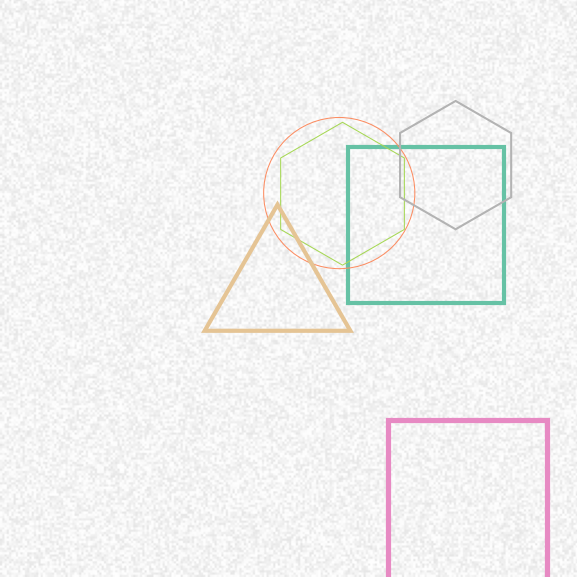[{"shape": "square", "thickness": 2, "radius": 0.68, "center": [0.737, 0.61]}, {"shape": "circle", "thickness": 0.5, "radius": 0.65, "center": [0.587, 0.665]}, {"shape": "square", "thickness": 2.5, "radius": 0.69, "center": [0.81, 0.134]}, {"shape": "hexagon", "thickness": 0.5, "radius": 0.62, "center": [0.593, 0.664]}, {"shape": "triangle", "thickness": 2, "radius": 0.73, "center": [0.481, 0.499]}, {"shape": "hexagon", "thickness": 1, "radius": 0.56, "center": [0.789, 0.713]}]